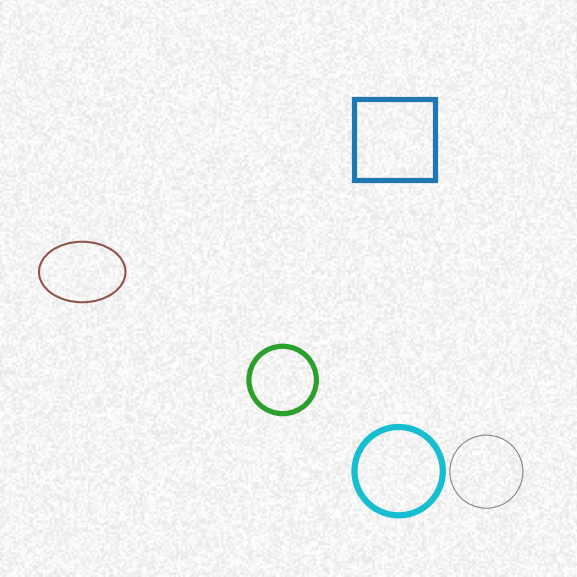[{"shape": "square", "thickness": 2.5, "radius": 0.35, "center": [0.683, 0.758]}, {"shape": "circle", "thickness": 2.5, "radius": 0.29, "center": [0.489, 0.341]}, {"shape": "oval", "thickness": 1, "radius": 0.37, "center": [0.142, 0.528]}, {"shape": "circle", "thickness": 0.5, "radius": 0.32, "center": [0.842, 0.182]}, {"shape": "circle", "thickness": 3, "radius": 0.38, "center": [0.69, 0.183]}]